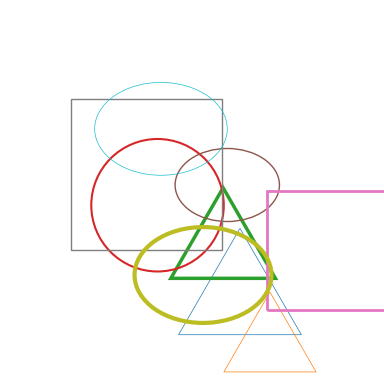[{"shape": "triangle", "thickness": 0.5, "radius": 0.92, "center": [0.623, 0.223]}, {"shape": "triangle", "thickness": 0.5, "radius": 0.69, "center": [0.701, 0.103]}, {"shape": "triangle", "thickness": 2.5, "radius": 0.78, "center": [0.579, 0.355]}, {"shape": "circle", "thickness": 1.5, "radius": 0.86, "center": [0.409, 0.467]}, {"shape": "oval", "thickness": 1, "radius": 0.68, "center": [0.59, 0.519]}, {"shape": "square", "thickness": 2, "radius": 0.77, "center": [0.85, 0.349]}, {"shape": "square", "thickness": 1, "radius": 0.98, "center": [0.381, 0.547]}, {"shape": "oval", "thickness": 3, "radius": 0.89, "center": [0.527, 0.286]}, {"shape": "oval", "thickness": 0.5, "radius": 0.86, "center": [0.418, 0.665]}]